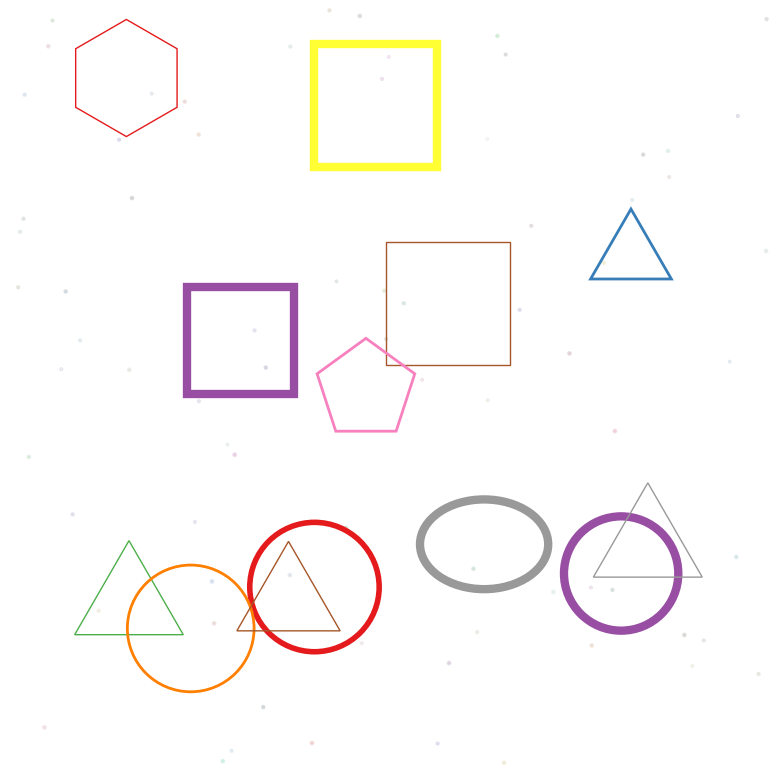[{"shape": "hexagon", "thickness": 0.5, "radius": 0.38, "center": [0.164, 0.899]}, {"shape": "circle", "thickness": 2, "radius": 0.42, "center": [0.408, 0.238]}, {"shape": "triangle", "thickness": 1, "radius": 0.3, "center": [0.819, 0.668]}, {"shape": "triangle", "thickness": 0.5, "radius": 0.41, "center": [0.168, 0.216]}, {"shape": "square", "thickness": 3, "radius": 0.35, "center": [0.312, 0.558]}, {"shape": "circle", "thickness": 3, "radius": 0.37, "center": [0.807, 0.255]}, {"shape": "circle", "thickness": 1, "radius": 0.41, "center": [0.248, 0.184]}, {"shape": "square", "thickness": 3, "radius": 0.4, "center": [0.488, 0.863]}, {"shape": "square", "thickness": 0.5, "radius": 0.4, "center": [0.582, 0.606]}, {"shape": "triangle", "thickness": 0.5, "radius": 0.39, "center": [0.375, 0.219]}, {"shape": "pentagon", "thickness": 1, "radius": 0.33, "center": [0.475, 0.494]}, {"shape": "oval", "thickness": 3, "radius": 0.42, "center": [0.629, 0.293]}, {"shape": "triangle", "thickness": 0.5, "radius": 0.41, "center": [0.841, 0.291]}]